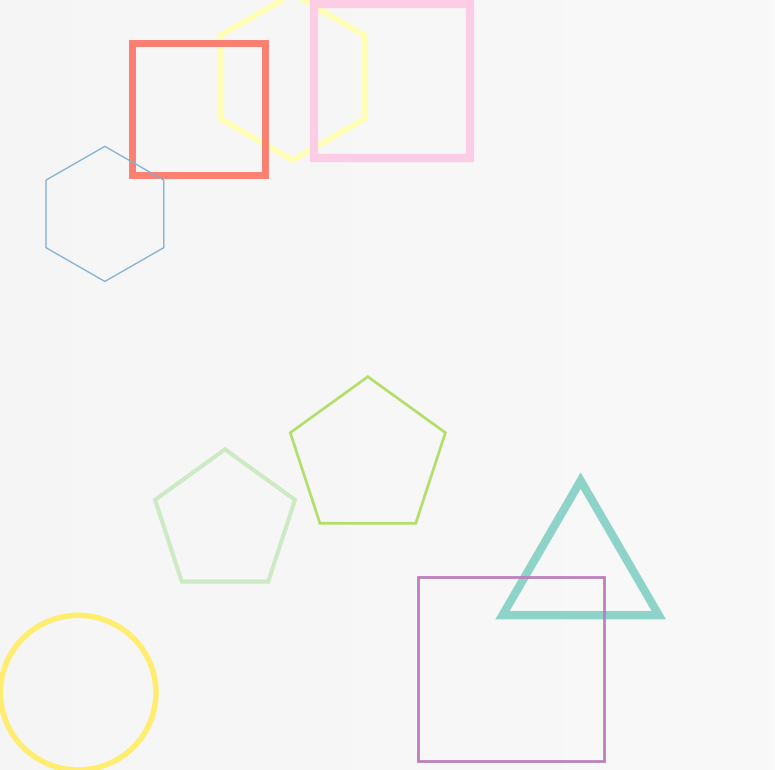[{"shape": "triangle", "thickness": 3, "radius": 0.58, "center": [0.749, 0.259]}, {"shape": "hexagon", "thickness": 2, "radius": 0.54, "center": [0.377, 0.9]}, {"shape": "square", "thickness": 2.5, "radius": 0.43, "center": [0.256, 0.858]}, {"shape": "hexagon", "thickness": 0.5, "radius": 0.44, "center": [0.135, 0.722]}, {"shape": "pentagon", "thickness": 1, "radius": 0.53, "center": [0.475, 0.406]}, {"shape": "square", "thickness": 3, "radius": 0.5, "center": [0.506, 0.895]}, {"shape": "square", "thickness": 1, "radius": 0.6, "center": [0.659, 0.131]}, {"shape": "pentagon", "thickness": 1.5, "radius": 0.47, "center": [0.29, 0.321]}, {"shape": "circle", "thickness": 2, "radius": 0.5, "center": [0.101, 0.1]}]